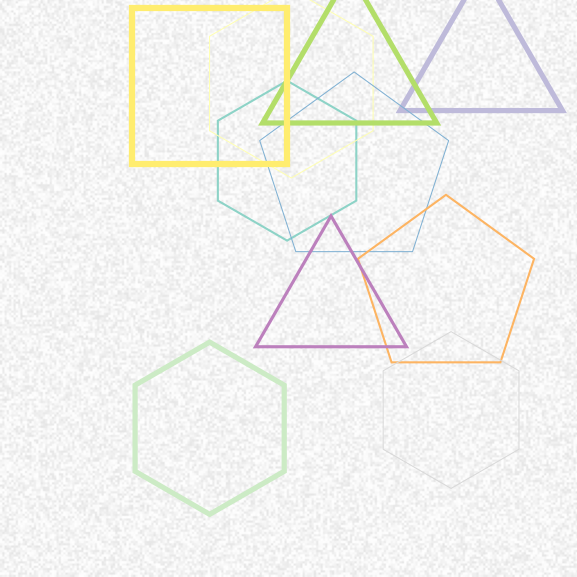[{"shape": "hexagon", "thickness": 1, "radius": 0.69, "center": [0.497, 0.721]}, {"shape": "hexagon", "thickness": 0.5, "radius": 0.82, "center": [0.504, 0.855]}, {"shape": "triangle", "thickness": 2.5, "radius": 0.81, "center": [0.833, 0.889]}, {"shape": "pentagon", "thickness": 0.5, "radius": 0.86, "center": [0.613, 0.703]}, {"shape": "pentagon", "thickness": 1, "radius": 0.8, "center": [0.772, 0.501]}, {"shape": "triangle", "thickness": 2.5, "radius": 0.87, "center": [0.605, 0.873]}, {"shape": "hexagon", "thickness": 0.5, "radius": 0.68, "center": [0.781, 0.289]}, {"shape": "triangle", "thickness": 1.5, "radius": 0.75, "center": [0.573, 0.474]}, {"shape": "hexagon", "thickness": 2.5, "radius": 0.75, "center": [0.363, 0.258]}, {"shape": "square", "thickness": 3, "radius": 0.67, "center": [0.363, 0.85]}]